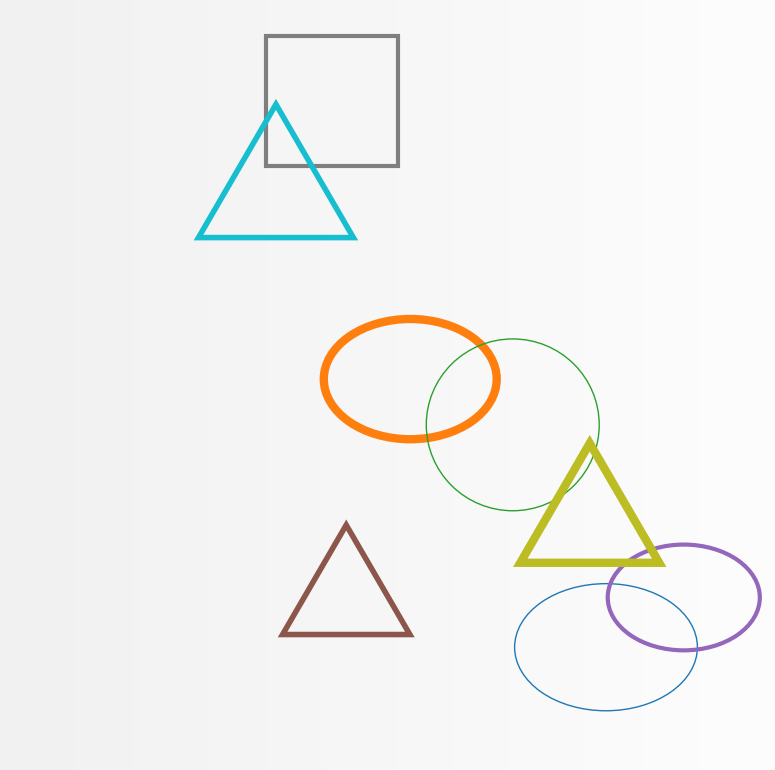[{"shape": "oval", "thickness": 0.5, "radius": 0.59, "center": [0.782, 0.159]}, {"shape": "oval", "thickness": 3, "radius": 0.56, "center": [0.529, 0.508]}, {"shape": "circle", "thickness": 0.5, "radius": 0.56, "center": [0.662, 0.448]}, {"shape": "oval", "thickness": 1.5, "radius": 0.49, "center": [0.882, 0.224]}, {"shape": "triangle", "thickness": 2, "radius": 0.47, "center": [0.447, 0.223]}, {"shape": "square", "thickness": 1.5, "radius": 0.42, "center": [0.429, 0.869]}, {"shape": "triangle", "thickness": 3, "radius": 0.52, "center": [0.761, 0.321]}, {"shape": "triangle", "thickness": 2, "radius": 0.58, "center": [0.356, 0.749]}]